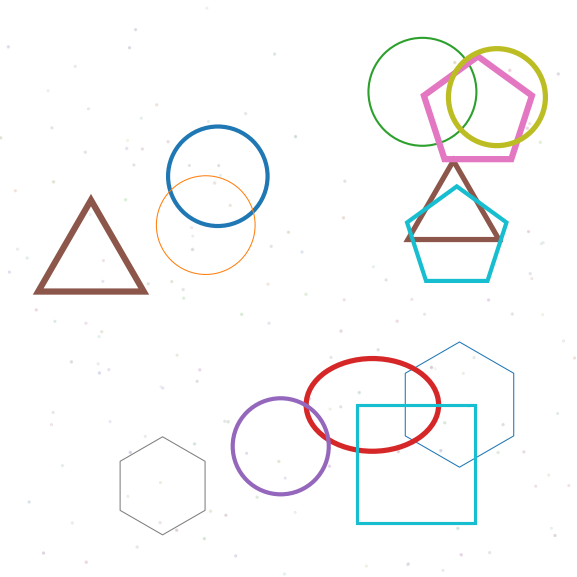[{"shape": "hexagon", "thickness": 0.5, "radius": 0.54, "center": [0.796, 0.299]}, {"shape": "circle", "thickness": 2, "radius": 0.43, "center": [0.377, 0.694]}, {"shape": "circle", "thickness": 0.5, "radius": 0.43, "center": [0.356, 0.609]}, {"shape": "circle", "thickness": 1, "radius": 0.47, "center": [0.731, 0.84]}, {"shape": "oval", "thickness": 2.5, "radius": 0.57, "center": [0.645, 0.298]}, {"shape": "circle", "thickness": 2, "radius": 0.42, "center": [0.486, 0.226]}, {"shape": "triangle", "thickness": 3, "radius": 0.53, "center": [0.158, 0.547]}, {"shape": "triangle", "thickness": 2.5, "radius": 0.45, "center": [0.785, 0.63]}, {"shape": "pentagon", "thickness": 3, "radius": 0.49, "center": [0.828, 0.803]}, {"shape": "hexagon", "thickness": 0.5, "radius": 0.42, "center": [0.282, 0.158]}, {"shape": "circle", "thickness": 2.5, "radius": 0.42, "center": [0.86, 0.831]}, {"shape": "square", "thickness": 1.5, "radius": 0.51, "center": [0.72, 0.196]}, {"shape": "pentagon", "thickness": 2, "radius": 0.45, "center": [0.791, 0.586]}]